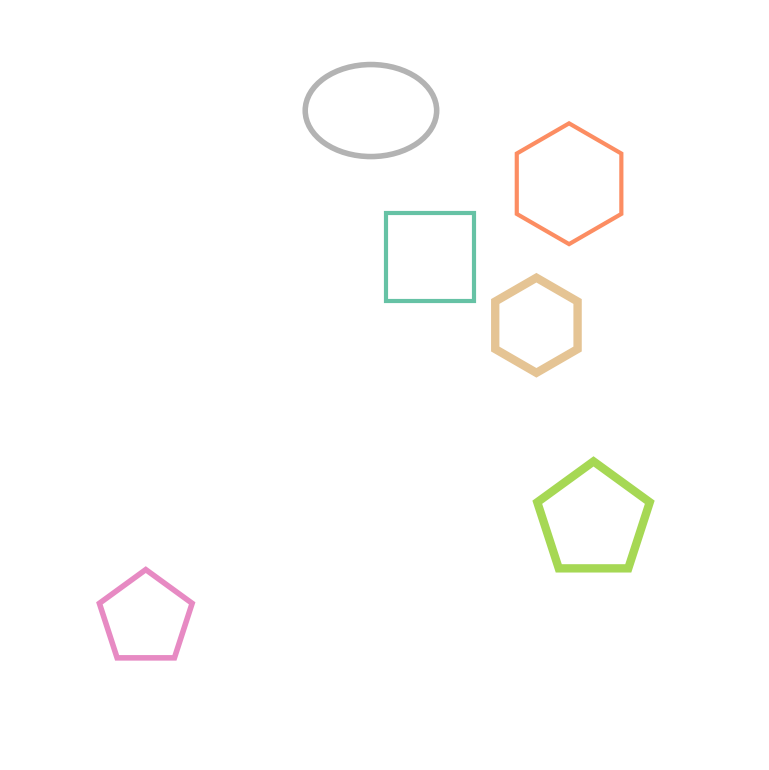[{"shape": "square", "thickness": 1.5, "radius": 0.29, "center": [0.558, 0.666]}, {"shape": "hexagon", "thickness": 1.5, "radius": 0.39, "center": [0.739, 0.761]}, {"shape": "pentagon", "thickness": 2, "radius": 0.32, "center": [0.189, 0.197]}, {"shape": "pentagon", "thickness": 3, "radius": 0.38, "center": [0.771, 0.324]}, {"shape": "hexagon", "thickness": 3, "radius": 0.31, "center": [0.697, 0.578]}, {"shape": "oval", "thickness": 2, "radius": 0.43, "center": [0.482, 0.856]}]